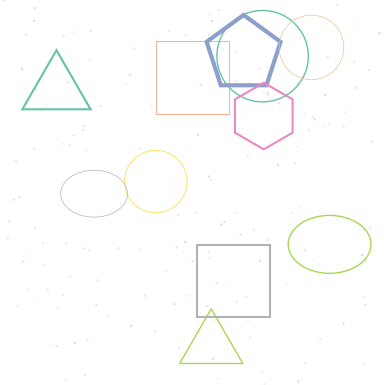[{"shape": "triangle", "thickness": 1.5, "radius": 0.51, "center": [0.147, 0.767]}, {"shape": "circle", "thickness": 1, "radius": 0.59, "center": [0.682, 0.854]}, {"shape": "square", "thickness": 0.5, "radius": 0.47, "center": [0.5, 0.799]}, {"shape": "pentagon", "thickness": 3, "radius": 0.5, "center": [0.633, 0.86]}, {"shape": "hexagon", "thickness": 1.5, "radius": 0.43, "center": [0.685, 0.699]}, {"shape": "oval", "thickness": 1, "radius": 0.54, "center": [0.856, 0.365]}, {"shape": "triangle", "thickness": 1, "radius": 0.47, "center": [0.549, 0.103]}, {"shape": "circle", "thickness": 0.5, "radius": 0.41, "center": [0.405, 0.528]}, {"shape": "circle", "thickness": 0.5, "radius": 0.42, "center": [0.809, 0.877]}, {"shape": "square", "thickness": 1.5, "radius": 0.47, "center": [0.607, 0.27]}, {"shape": "oval", "thickness": 0.5, "radius": 0.43, "center": [0.244, 0.497]}]